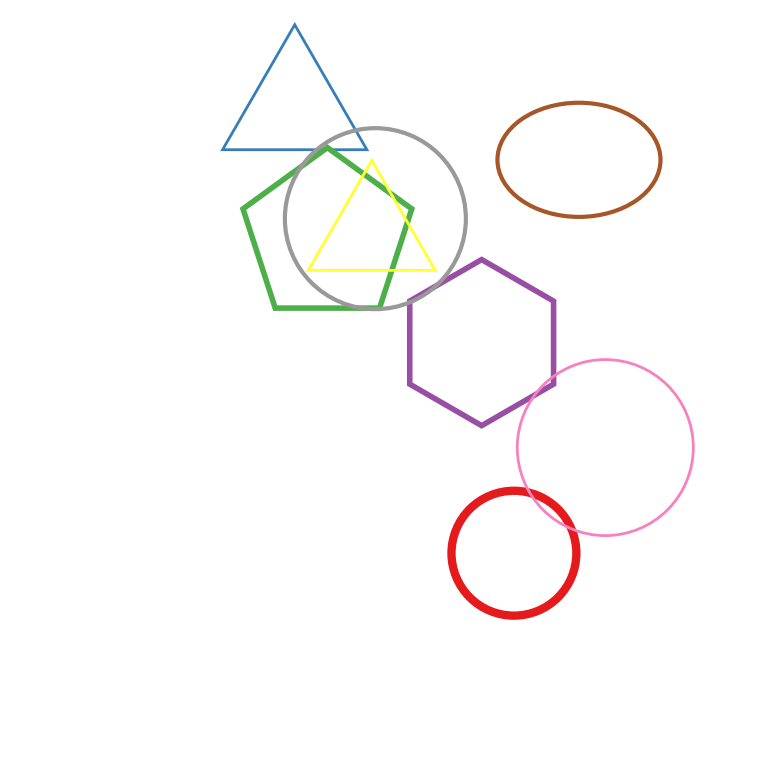[{"shape": "circle", "thickness": 3, "radius": 0.41, "center": [0.667, 0.282]}, {"shape": "triangle", "thickness": 1, "radius": 0.54, "center": [0.383, 0.86]}, {"shape": "pentagon", "thickness": 2, "radius": 0.58, "center": [0.425, 0.693]}, {"shape": "hexagon", "thickness": 2, "radius": 0.54, "center": [0.626, 0.555]}, {"shape": "triangle", "thickness": 1, "radius": 0.48, "center": [0.483, 0.696]}, {"shape": "oval", "thickness": 1.5, "radius": 0.53, "center": [0.752, 0.792]}, {"shape": "circle", "thickness": 1, "radius": 0.57, "center": [0.786, 0.419]}, {"shape": "circle", "thickness": 1.5, "radius": 0.59, "center": [0.487, 0.716]}]